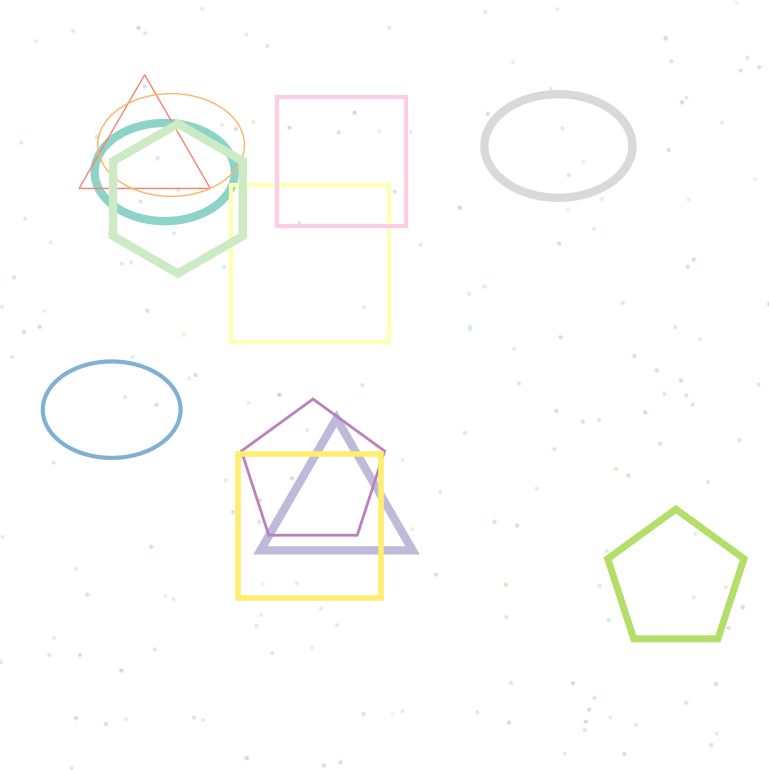[{"shape": "oval", "thickness": 3, "radius": 0.46, "center": [0.214, 0.777]}, {"shape": "square", "thickness": 1.5, "radius": 0.51, "center": [0.403, 0.658]}, {"shape": "triangle", "thickness": 3, "radius": 0.57, "center": [0.437, 0.342]}, {"shape": "triangle", "thickness": 0.5, "radius": 0.49, "center": [0.188, 0.804]}, {"shape": "oval", "thickness": 1.5, "radius": 0.45, "center": [0.145, 0.468]}, {"shape": "oval", "thickness": 0.5, "radius": 0.48, "center": [0.222, 0.812]}, {"shape": "pentagon", "thickness": 2.5, "radius": 0.47, "center": [0.878, 0.246]}, {"shape": "square", "thickness": 1.5, "radius": 0.42, "center": [0.444, 0.791]}, {"shape": "oval", "thickness": 3, "radius": 0.48, "center": [0.725, 0.81]}, {"shape": "pentagon", "thickness": 1, "radius": 0.49, "center": [0.407, 0.384]}, {"shape": "hexagon", "thickness": 3, "radius": 0.49, "center": [0.231, 0.742]}, {"shape": "square", "thickness": 2, "radius": 0.47, "center": [0.402, 0.317]}]